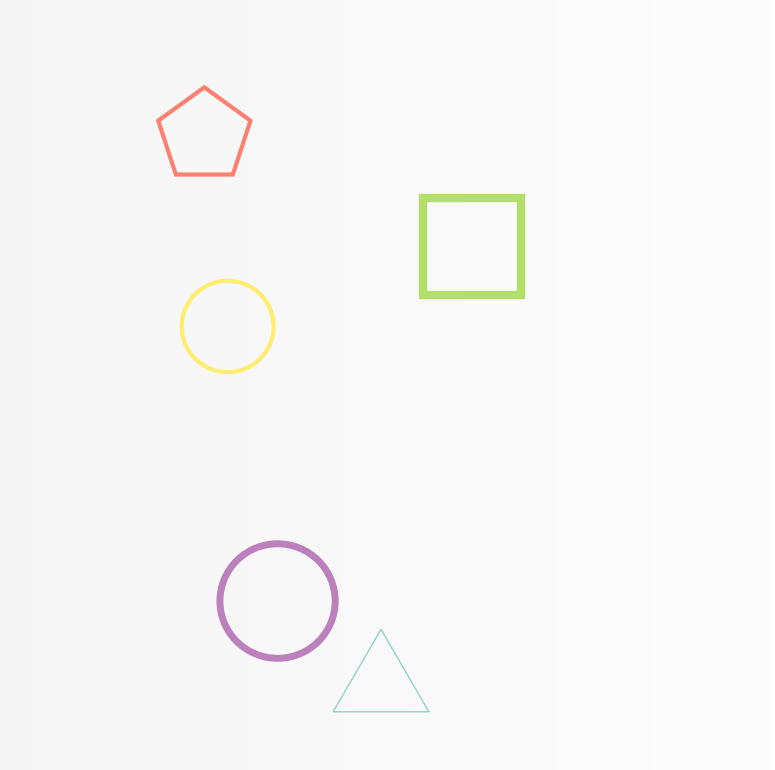[{"shape": "triangle", "thickness": 0.5, "radius": 0.36, "center": [0.492, 0.111]}, {"shape": "pentagon", "thickness": 1.5, "radius": 0.31, "center": [0.264, 0.824]}, {"shape": "square", "thickness": 3, "radius": 0.31, "center": [0.609, 0.68]}, {"shape": "circle", "thickness": 2.5, "radius": 0.37, "center": [0.358, 0.219]}, {"shape": "circle", "thickness": 1.5, "radius": 0.3, "center": [0.294, 0.576]}]